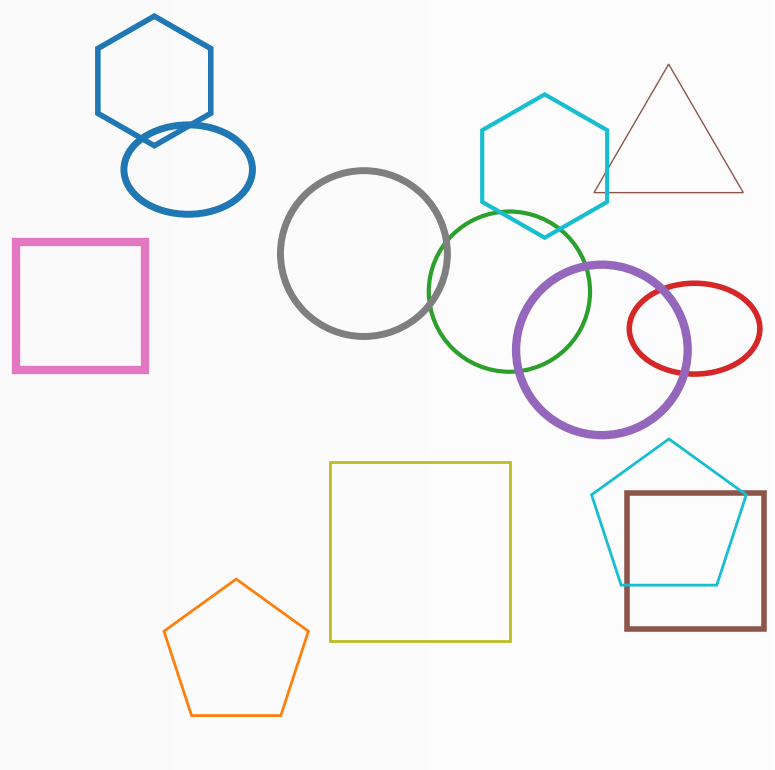[{"shape": "oval", "thickness": 2.5, "radius": 0.41, "center": [0.243, 0.78]}, {"shape": "hexagon", "thickness": 2, "radius": 0.42, "center": [0.199, 0.895]}, {"shape": "pentagon", "thickness": 1, "radius": 0.49, "center": [0.305, 0.15]}, {"shape": "circle", "thickness": 1.5, "radius": 0.52, "center": [0.657, 0.621]}, {"shape": "oval", "thickness": 2, "radius": 0.42, "center": [0.896, 0.573]}, {"shape": "circle", "thickness": 3, "radius": 0.55, "center": [0.777, 0.546]}, {"shape": "triangle", "thickness": 0.5, "radius": 0.56, "center": [0.863, 0.805]}, {"shape": "square", "thickness": 2, "radius": 0.44, "center": [0.898, 0.271]}, {"shape": "square", "thickness": 3, "radius": 0.42, "center": [0.104, 0.603]}, {"shape": "circle", "thickness": 2.5, "radius": 0.54, "center": [0.47, 0.671]}, {"shape": "square", "thickness": 1, "radius": 0.58, "center": [0.542, 0.284]}, {"shape": "pentagon", "thickness": 1, "radius": 0.52, "center": [0.863, 0.325]}, {"shape": "hexagon", "thickness": 1.5, "radius": 0.47, "center": [0.703, 0.784]}]